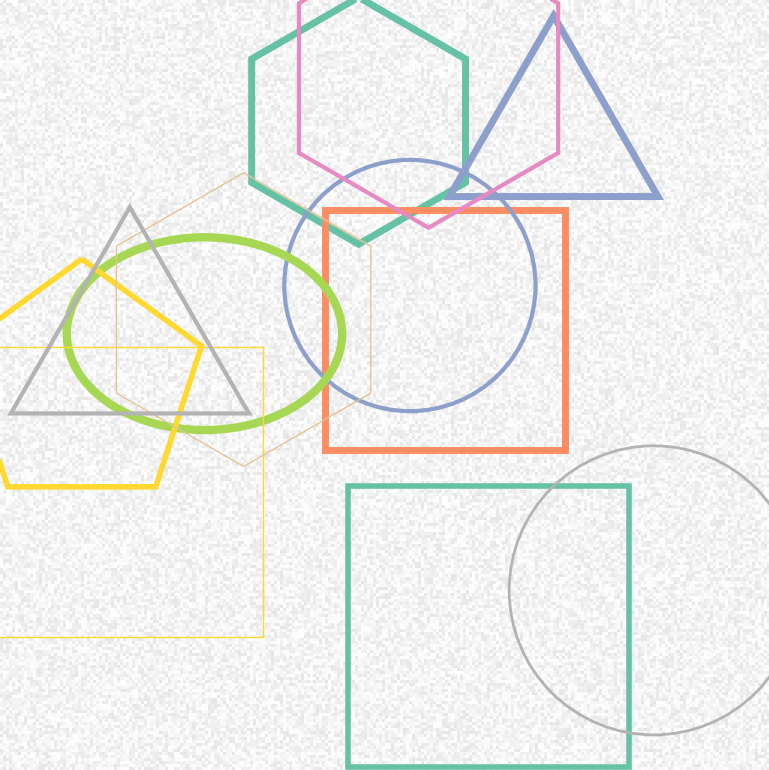[{"shape": "square", "thickness": 2, "radius": 0.91, "center": [0.634, 0.187]}, {"shape": "hexagon", "thickness": 2.5, "radius": 0.8, "center": [0.466, 0.843]}, {"shape": "square", "thickness": 2.5, "radius": 0.78, "center": [0.578, 0.571]}, {"shape": "circle", "thickness": 1.5, "radius": 0.82, "center": [0.532, 0.629]}, {"shape": "triangle", "thickness": 2.5, "radius": 0.78, "center": [0.719, 0.823]}, {"shape": "hexagon", "thickness": 1.5, "radius": 0.97, "center": [0.557, 0.899]}, {"shape": "oval", "thickness": 3, "radius": 0.89, "center": [0.266, 0.567]}, {"shape": "square", "thickness": 0.5, "radius": 0.94, "center": [0.153, 0.361]}, {"shape": "pentagon", "thickness": 2, "radius": 0.82, "center": [0.106, 0.5]}, {"shape": "hexagon", "thickness": 0.5, "radius": 0.95, "center": [0.316, 0.585]}, {"shape": "circle", "thickness": 1, "radius": 0.94, "center": [0.849, 0.233]}, {"shape": "triangle", "thickness": 1.5, "radius": 0.89, "center": [0.169, 0.552]}]